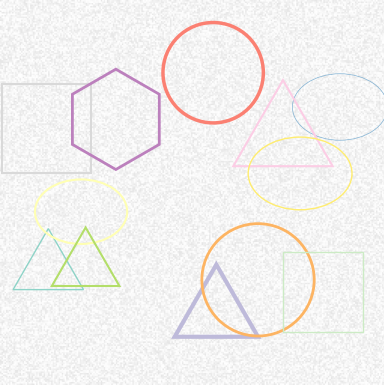[{"shape": "triangle", "thickness": 1, "radius": 0.53, "center": [0.125, 0.301]}, {"shape": "oval", "thickness": 1.5, "radius": 0.6, "center": [0.211, 0.45]}, {"shape": "triangle", "thickness": 3, "radius": 0.62, "center": [0.562, 0.188]}, {"shape": "circle", "thickness": 2.5, "radius": 0.65, "center": [0.554, 0.811]}, {"shape": "oval", "thickness": 0.5, "radius": 0.62, "center": [0.883, 0.722]}, {"shape": "circle", "thickness": 2, "radius": 0.73, "center": [0.67, 0.273]}, {"shape": "triangle", "thickness": 1.5, "radius": 0.51, "center": [0.222, 0.308]}, {"shape": "triangle", "thickness": 1.5, "radius": 0.75, "center": [0.735, 0.643]}, {"shape": "square", "thickness": 1.5, "radius": 0.58, "center": [0.121, 0.666]}, {"shape": "hexagon", "thickness": 2, "radius": 0.65, "center": [0.301, 0.69]}, {"shape": "square", "thickness": 1, "radius": 0.52, "center": [0.839, 0.241]}, {"shape": "oval", "thickness": 1, "radius": 0.67, "center": [0.779, 0.55]}]